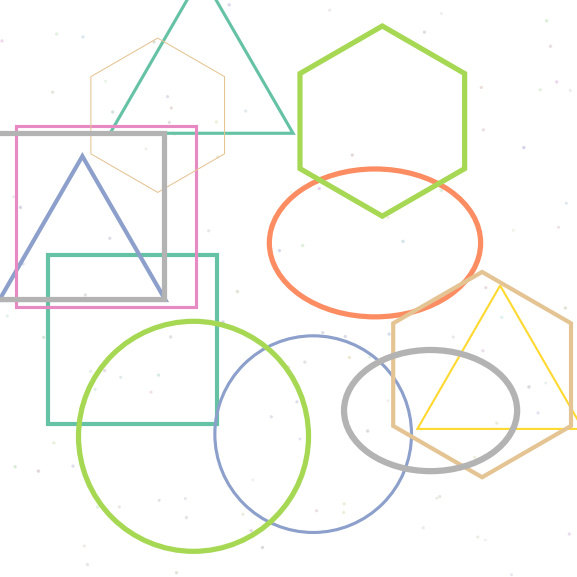[{"shape": "triangle", "thickness": 1.5, "radius": 0.91, "center": [0.349, 0.86]}, {"shape": "square", "thickness": 2, "radius": 0.73, "center": [0.229, 0.411]}, {"shape": "oval", "thickness": 2.5, "radius": 0.91, "center": [0.649, 0.579]}, {"shape": "triangle", "thickness": 2, "radius": 0.83, "center": [0.143, 0.563]}, {"shape": "circle", "thickness": 1.5, "radius": 0.85, "center": [0.542, 0.247]}, {"shape": "square", "thickness": 1.5, "radius": 0.78, "center": [0.184, 0.624]}, {"shape": "circle", "thickness": 2.5, "radius": 1.0, "center": [0.335, 0.244]}, {"shape": "hexagon", "thickness": 2.5, "radius": 0.82, "center": [0.662, 0.789]}, {"shape": "triangle", "thickness": 1, "radius": 0.83, "center": [0.866, 0.339]}, {"shape": "hexagon", "thickness": 2, "radius": 0.89, "center": [0.835, 0.35]}, {"shape": "hexagon", "thickness": 0.5, "radius": 0.67, "center": [0.273, 0.8]}, {"shape": "square", "thickness": 2.5, "radius": 0.72, "center": [0.14, 0.625]}, {"shape": "oval", "thickness": 3, "radius": 0.75, "center": [0.746, 0.288]}]